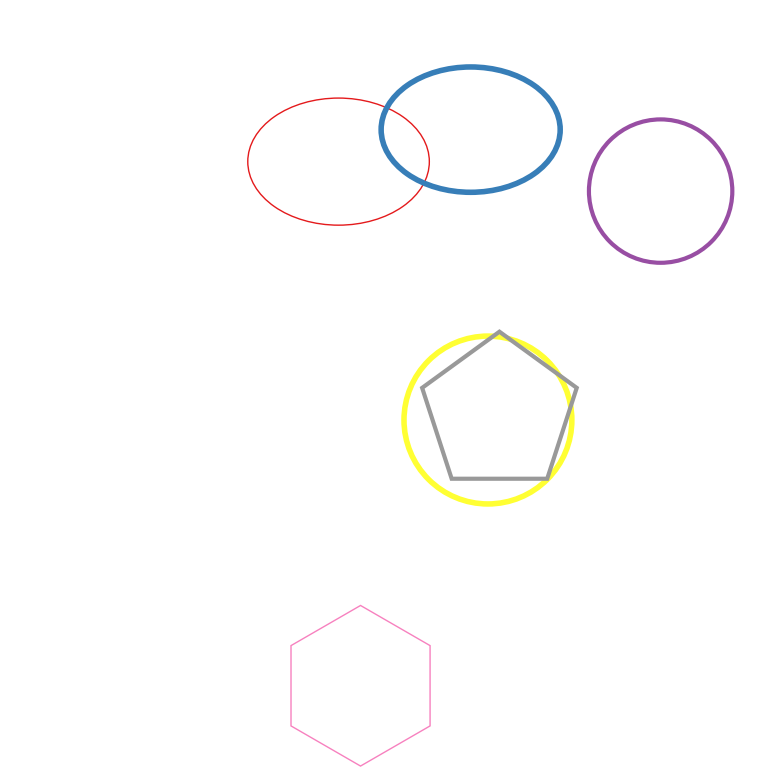[{"shape": "oval", "thickness": 0.5, "radius": 0.59, "center": [0.44, 0.79]}, {"shape": "oval", "thickness": 2, "radius": 0.58, "center": [0.611, 0.832]}, {"shape": "circle", "thickness": 1.5, "radius": 0.47, "center": [0.858, 0.752]}, {"shape": "circle", "thickness": 2, "radius": 0.54, "center": [0.634, 0.455]}, {"shape": "hexagon", "thickness": 0.5, "radius": 0.52, "center": [0.468, 0.109]}, {"shape": "pentagon", "thickness": 1.5, "radius": 0.53, "center": [0.649, 0.464]}]